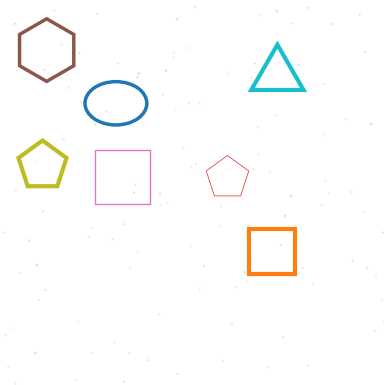[{"shape": "oval", "thickness": 2.5, "radius": 0.4, "center": [0.301, 0.732]}, {"shape": "square", "thickness": 3, "radius": 0.29, "center": [0.706, 0.347]}, {"shape": "pentagon", "thickness": 0.5, "radius": 0.29, "center": [0.591, 0.538]}, {"shape": "hexagon", "thickness": 2.5, "radius": 0.41, "center": [0.121, 0.87]}, {"shape": "square", "thickness": 1, "radius": 0.35, "center": [0.318, 0.541]}, {"shape": "pentagon", "thickness": 3, "radius": 0.33, "center": [0.11, 0.569]}, {"shape": "triangle", "thickness": 3, "radius": 0.39, "center": [0.721, 0.805]}]